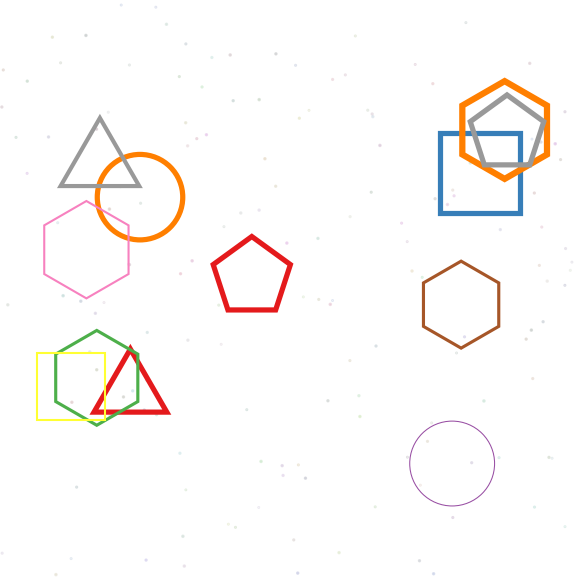[{"shape": "triangle", "thickness": 2.5, "radius": 0.36, "center": [0.226, 0.322]}, {"shape": "pentagon", "thickness": 2.5, "radius": 0.35, "center": [0.436, 0.519]}, {"shape": "square", "thickness": 2.5, "radius": 0.35, "center": [0.832, 0.699]}, {"shape": "hexagon", "thickness": 1.5, "radius": 0.41, "center": [0.168, 0.345]}, {"shape": "circle", "thickness": 0.5, "radius": 0.37, "center": [0.783, 0.196]}, {"shape": "circle", "thickness": 2.5, "radius": 0.37, "center": [0.242, 0.658]}, {"shape": "hexagon", "thickness": 3, "radius": 0.42, "center": [0.874, 0.774]}, {"shape": "square", "thickness": 1, "radius": 0.29, "center": [0.123, 0.33]}, {"shape": "hexagon", "thickness": 1.5, "radius": 0.38, "center": [0.798, 0.472]}, {"shape": "hexagon", "thickness": 1, "radius": 0.42, "center": [0.15, 0.567]}, {"shape": "pentagon", "thickness": 2.5, "radius": 0.33, "center": [0.878, 0.768]}, {"shape": "triangle", "thickness": 2, "radius": 0.39, "center": [0.173, 0.716]}]